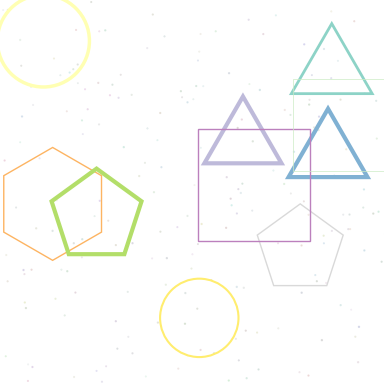[{"shape": "triangle", "thickness": 2, "radius": 0.61, "center": [0.862, 0.817]}, {"shape": "circle", "thickness": 2.5, "radius": 0.6, "center": [0.113, 0.894]}, {"shape": "triangle", "thickness": 3, "radius": 0.58, "center": [0.631, 0.634]}, {"shape": "triangle", "thickness": 3, "radius": 0.59, "center": [0.852, 0.599]}, {"shape": "hexagon", "thickness": 1, "radius": 0.73, "center": [0.137, 0.47]}, {"shape": "pentagon", "thickness": 3, "radius": 0.61, "center": [0.251, 0.439]}, {"shape": "pentagon", "thickness": 1, "radius": 0.59, "center": [0.78, 0.353]}, {"shape": "square", "thickness": 1, "radius": 0.73, "center": [0.66, 0.521]}, {"shape": "square", "thickness": 0.5, "radius": 0.6, "center": [0.88, 0.674]}, {"shape": "circle", "thickness": 1.5, "radius": 0.51, "center": [0.518, 0.174]}]